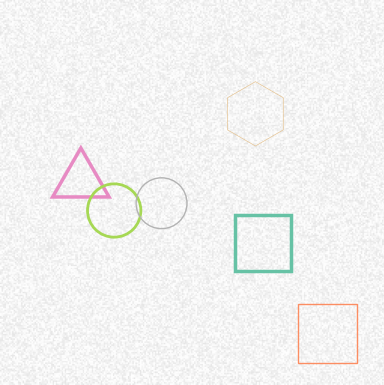[{"shape": "square", "thickness": 2.5, "radius": 0.36, "center": [0.684, 0.369]}, {"shape": "square", "thickness": 1, "radius": 0.39, "center": [0.851, 0.134]}, {"shape": "triangle", "thickness": 2.5, "radius": 0.42, "center": [0.21, 0.531]}, {"shape": "circle", "thickness": 2, "radius": 0.35, "center": [0.297, 0.453]}, {"shape": "hexagon", "thickness": 0.5, "radius": 0.42, "center": [0.663, 0.704]}, {"shape": "circle", "thickness": 1, "radius": 0.33, "center": [0.42, 0.472]}]